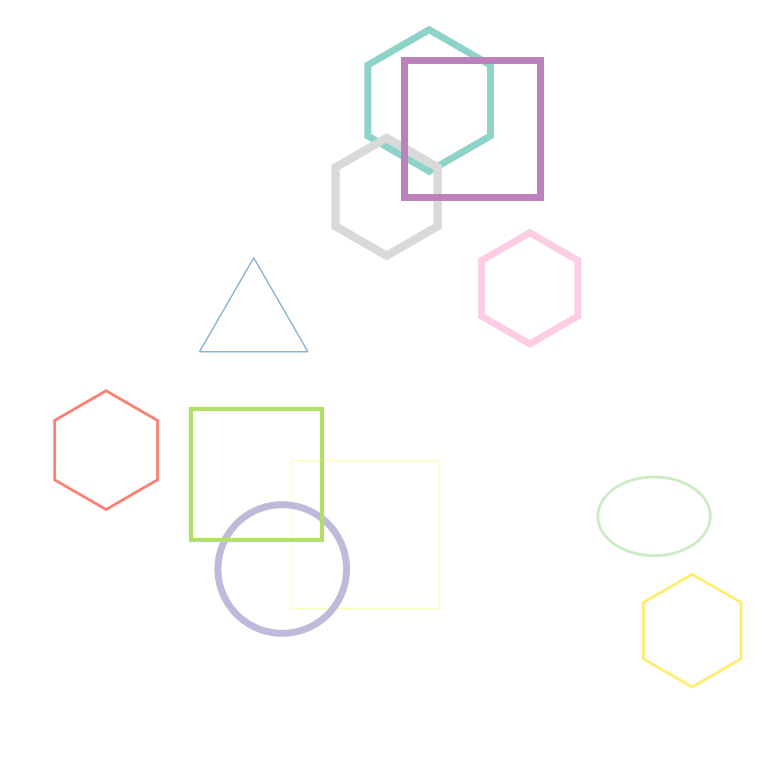[{"shape": "hexagon", "thickness": 2.5, "radius": 0.46, "center": [0.557, 0.869]}, {"shape": "square", "thickness": 0.5, "radius": 0.48, "center": [0.474, 0.306]}, {"shape": "circle", "thickness": 2.5, "radius": 0.42, "center": [0.367, 0.261]}, {"shape": "hexagon", "thickness": 1, "radius": 0.39, "center": [0.138, 0.415]}, {"shape": "triangle", "thickness": 0.5, "radius": 0.41, "center": [0.33, 0.584]}, {"shape": "square", "thickness": 1.5, "radius": 0.43, "center": [0.333, 0.384]}, {"shape": "hexagon", "thickness": 2.5, "radius": 0.36, "center": [0.688, 0.626]}, {"shape": "hexagon", "thickness": 3, "radius": 0.38, "center": [0.502, 0.744]}, {"shape": "square", "thickness": 2.5, "radius": 0.44, "center": [0.613, 0.833]}, {"shape": "oval", "thickness": 1, "radius": 0.36, "center": [0.849, 0.329]}, {"shape": "hexagon", "thickness": 1, "radius": 0.37, "center": [0.899, 0.181]}]